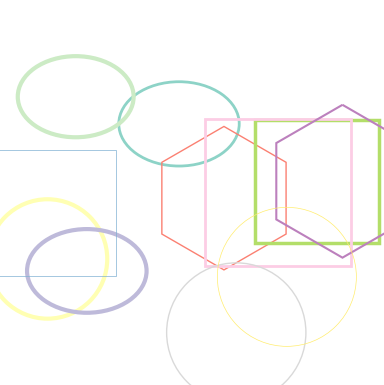[{"shape": "oval", "thickness": 2, "radius": 0.78, "center": [0.465, 0.678]}, {"shape": "circle", "thickness": 3, "radius": 0.78, "center": [0.123, 0.327]}, {"shape": "oval", "thickness": 3, "radius": 0.78, "center": [0.225, 0.296]}, {"shape": "hexagon", "thickness": 1, "radius": 0.93, "center": [0.582, 0.485]}, {"shape": "square", "thickness": 0.5, "radius": 0.82, "center": [0.137, 0.447]}, {"shape": "square", "thickness": 2.5, "radius": 0.8, "center": [0.824, 0.529]}, {"shape": "square", "thickness": 2, "radius": 0.95, "center": [0.722, 0.5]}, {"shape": "circle", "thickness": 1, "radius": 0.9, "center": [0.614, 0.136]}, {"shape": "hexagon", "thickness": 1.5, "radius": 0.99, "center": [0.89, 0.529]}, {"shape": "oval", "thickness": 3, "radius": 0.75, "center": [0.197, 0.749]}, {"shape": "circle", "thickness": 0.5, "radius": 0.9, "center": [0.745, 0.281]}]